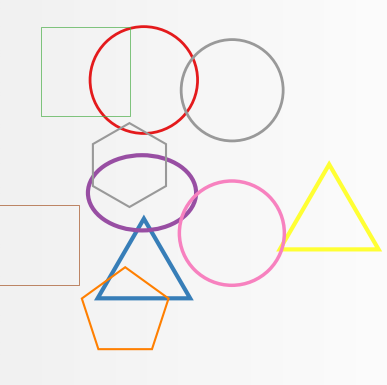[{"shape": "circle", "thickness": 2, "radius": 0.69, "center": [0.371, 0.792]}, {"shape": "triangle", "thickness": 3, "radius": 0.69, "center": [0.371, 0.294]}, {"shape": "square", "thickness": 0.5, "radius": 0.57, "center": [0.22, 0.814]}, {"shape": "oval", "thickness": 3, "radius": 0.7, "center": [0.366, 0.499]}, {"shape": "pentagon", "thickness": 1.5, "radius": 0.59, "center": [0.323, 0.188]}, {"shape": "triangle", "thickness": 3, "radius": 0.74, "center": [0.849, 0.426]}, {"shape": "square", "thickness": 0.5, "radius": 0.52, "center": [0.1, 0.364]}, {"shape": "circle", "thickness": 2.5, "radius": 0.68, "center": [0.598, 0.394]}, {"shape": "circle", "thickness": 2, "radius": 0.66, "center": [0.599, 0.766]}, {"shape": "hexagon", "thickness": 1.5, "radius": 0.54, "center": [0.334, 0.571]}]